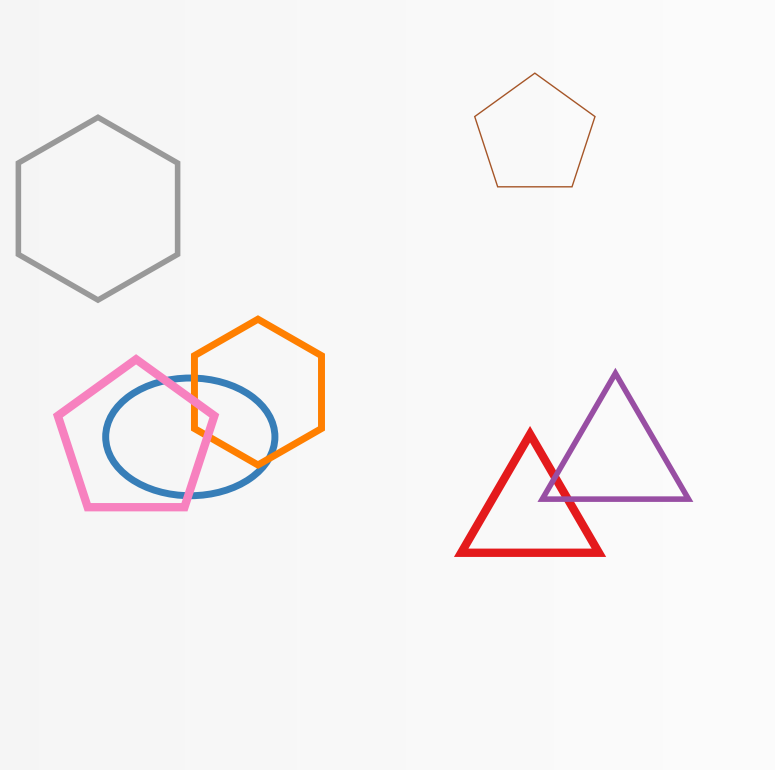[{"shape": "triangle", "thickness": 3, "radius": 0.51, "center": [0.684, 0.333]}, {"shape": "oval", "thickness": 2.5, "radius": 0.55, "center": [0.246, 0.433]}, {"shape": "triangle", "thickness": 2, "radius": 0.54, "center": [0.794, 0.406]}, {"shape": "hexagon", "thickness": 2.5, "radius": 0.47, "center": [0.333, 0.491]}, {"shape": "pentagon", "thickness": 0.5, "radius": 0.41, "center": [0.69, 0.823]}, {"shape": "pentagon", "thickness": 3, "radius": 0.53, "center": [0.176, 0.427]}, {"shape": "hexagon", "thickness": 2, "radius": 0.59, "center": [0.126, 0.729]}]